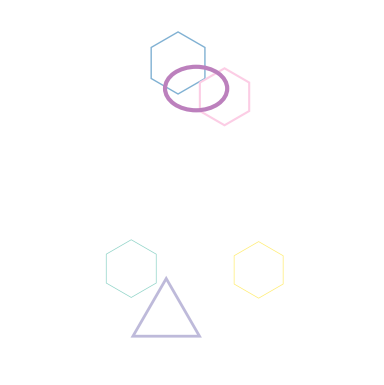[{"shape": "hexagon", "thickness": 0.5, "radius": 0.37, "center": [0.341, 0.302]}, {"shape": "triangle", "thickness": 2, "radius": 0.5, "center": [0.432, 0.177]}, {"shape": "hexagon", "thickness": 1, "radius": 0.4, "center": [0.462, 0.836]}, {"shape": "hexagon", "thickness": 1.5, "radius": 0.37, "center": [0.583, 0.749]}, {"shape": "oval", "thickness": 3, "radius": 0.4, "center": [0.509, 0.77]}, {"shape": "hexagon", "thickness": 0.5, "radius": 0.37, "center": [0.672, 0.299]}]